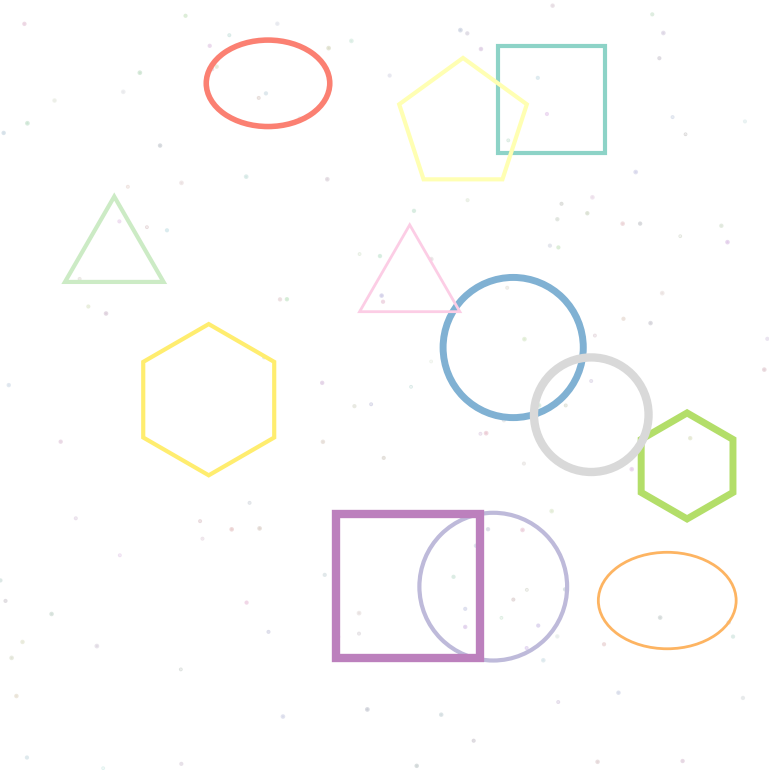[{"shape": "square", "thickness": 1.5, "radius": 0.35, "center": [0.716, 0.87]}, {"shape": "pentagon", "thickness": 1.5, "radius": 0.44, "center": [0.601, 0.838]}, {"shape": "circle", "thickness": 1.5, "radius": 0.48, "center": [0.641, 0.238]}, {"shape": "oval", "thickness": 2, "radius": 0.4, "center": [0.348, 0.892]}, {"shape": "circle", "thickness": 2.5, "radius": 0.46, "center": [0.666, 0.549]}, {"shape": "oval", "thickness": 1, "radius": 0.45, "center": [0.867, 0.22]}, {"shape": "hexagon", "thickness": 2.5, "radius": 0.34, "center": [0.892, 0.395]}, {"shape": "triangle", "thickness": 1, "radius": 0.38, "center": [0.532, 0.633]}, {"shape": "circle", "thickness": 3, "radius": 0.37, "center": [0.768, 0.461]}, {"shape": "square", "thickness": 3, "radius": 0.47, "center": [0.53, 0.239]}, {"shape": "triangle", "thickness": 1.5, "radius": 0.37, "center": [0.148, 0.671]}, {"shape": "hexagon", "thickness": 1.5, "radius": 0.49, "center": [0.271, 0.481]}]